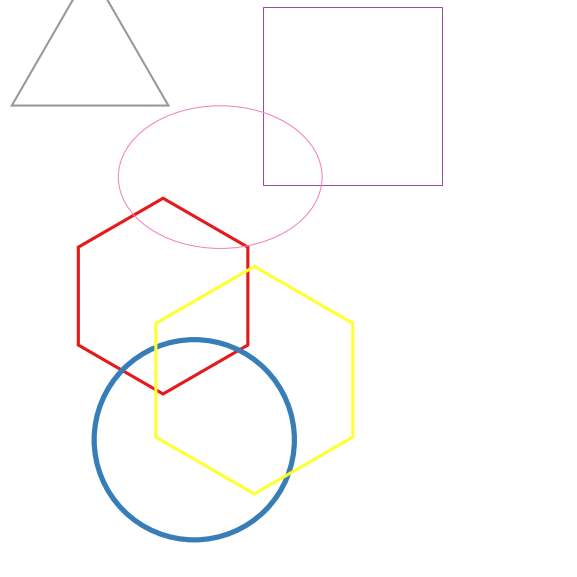[{"shape": "hexagon", "thickness": 1.5, "radius": 0.85, "center": [0.282, 0.486]}, {"shape": "circle", "thickness": 2.5, "radius": 0.87, "center": [0.336, 0.238]}, {"shape": "square", "thickness": 0.5, "radius": 0.77, "center": [0.611, 0.833]}, {"shape": "hexagon", "thickness": 1.5, "radius": 0.98, "center": [0.44, 0.341]}, {"shape": "oval", "thickness": 0.5, "radius": 0.88, "center": [0.381, 0.692]}, {"shape": "triangle", "thickness": 1, "radius": 0.78, "center": [0.156, 0.895]}]